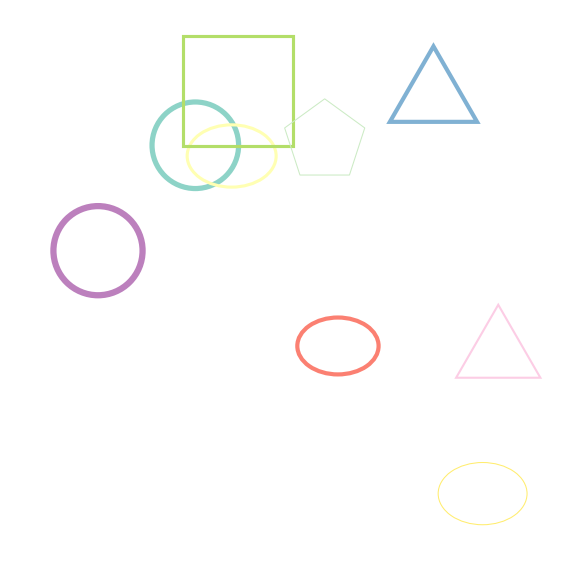[{"shape": "circle", "thickness": 2.5, "radius": 0.37, "center": [0.338, 0.748]}, {"shape": "oval", "thickness": 1.5, "radius": 0.39, "center": [0.401, 0.729]}, {"shape": "oval", "thickness": 2, "radius": 0.35, "center": [0.585, 0.4]}, {"shape": "triangle", "thickness": 2, "radius": 0.44, "center": [0.751, 0.832]}, {"shape": "square", "thickness": 1.5, "radius": 0.48, "center": [0.413, 0.842]}, {"shape": "triangle", "thickness": 1, "radius": 0.42, "center": [0.863, 0.387]}, {"shape": "circle", "thickness": 3, "radius": 0.39, "center": [0.17, 0.565]}, {"shape": "pentagon", "thickness": 0.5, "radius": 0.36, "center": [0.562, 0.755]}, {"shape": "oval", "thickness": 0.5, "radius": 0.38, "center": [0.836, 0.144]}]